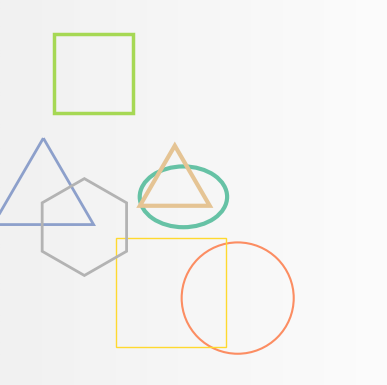[{"shape": "oval", "thickness": 3, "radius": 0.56, "center": [0.473, 0.489]}, {"shape": "circle", "thickness": 1.5, "radius": 0.72, "center": [0.613, 0.226]}, {"shape": "triangle", "thickness": 2, "radius": 0.75, "center": [0.112, 0.492]}, {"shape": "square", "thickness": 2.5, "radius": 0.51, "center": [0.241, 0.809]}, {"shape": "square", "thickness": 1, "radius": 0.71, "center": [0.441, 0.24]}, {"shape": "triangle", "thickness": 3, "radius": 0.52, "center": [0.451, 0.518]}, {"shape": "hexagon", "thickness": 2, "radius": 0.63, "center": [0.218, 0.41]}]